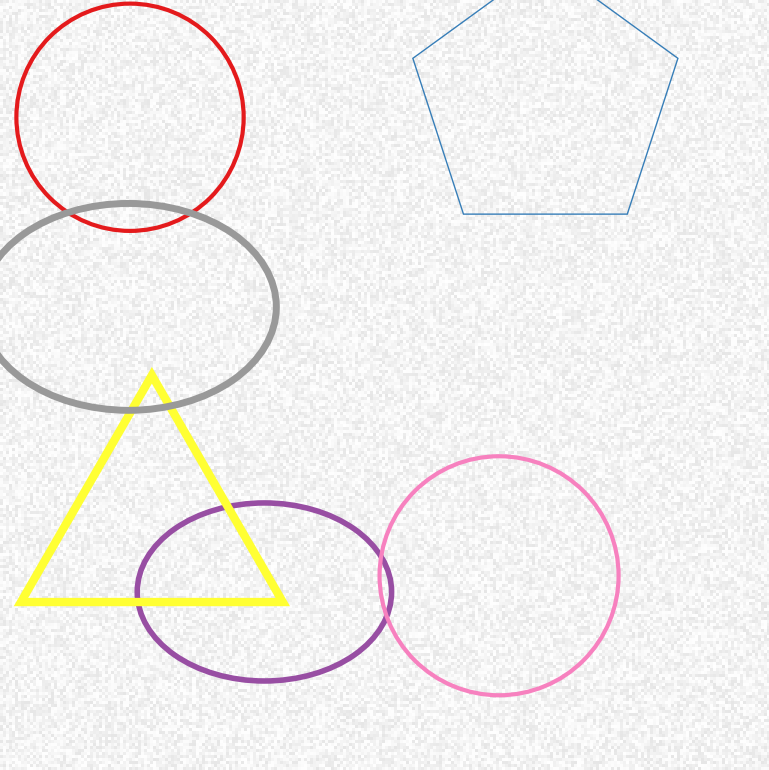[{"shape": "circle", "thickness": 1.5, "radius": 0.74, "center": [0.169, 0.848]}, {"shape": "pentagon", "thickness": 0.5, "radius": 0.9, "center": [0.708, 0.868]}, {"shape": "oval", "thickness": 2, "radius": 0.83, "center": [0.343, 0.231]}, {"shape": "triangle", "thickness": 3, "radius": 0.98, "center": [0.197, 0.316]}, {"shape": "circle", "thickness": 1.5, "radius": 0.78, "center": [0.648, 0.252]}, {"shape": "oval", "thickness": 2.5, "radius": 0.96, "center": [0.167, 0.601]}]